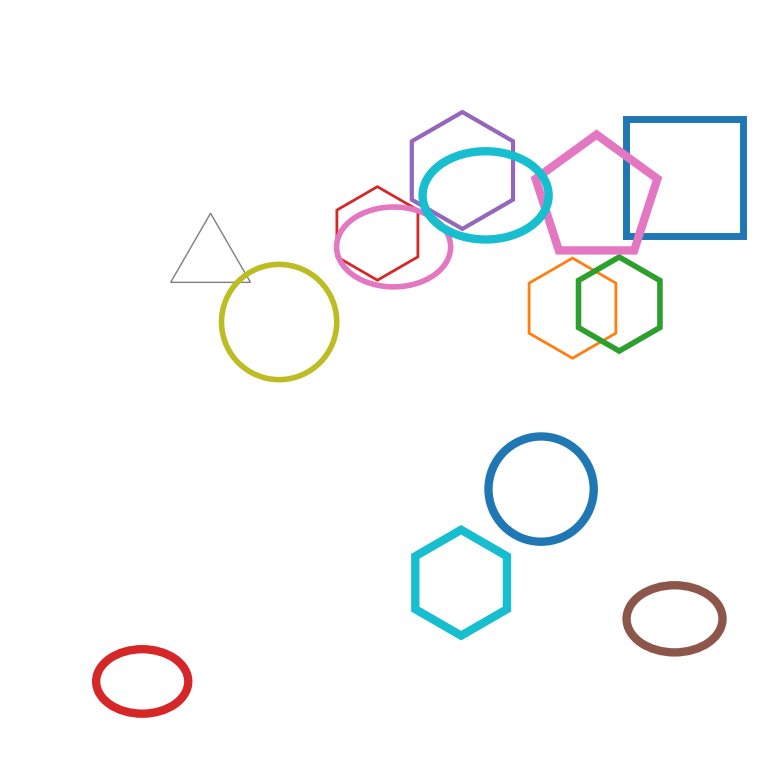[{"shape": "circle", "thickness": 3, "radius": 0.34, "center": [0.703, 0.365]}, {"shape": "square", "thickness": 2.5, "radius": 0.38, "center": [0.889, 0.77]}, {"shape": "hexagon", "thickness": 1, "radius": 0.33, "center": [0.743, 0.6]}, {"shape": "hexagon", "thickness": 2, "radius": 0.31, "center": [0.804, 0.605]}, {"shape": "hexagon", "thickness": 1, "radius": 0.3, "center": [0.49, 0.697]}, {"shape": "oval", "thickness": 3, "radius": 0.3, "center": [0.185, 0.115]}, {"shape": "hexagon", "thickness": 1.5, "radius": 0.38, "center": [0.601, 0.779]}, {"shape": "oval", "thickness": 3, "radius": 0.31, "center": [0.876, 0.196]}, {"shape": "pentagon", "thickness": 3, "radius": 0.42, "center": [0.775, 0.742]}, {"shape": "oval", "thickness": 2, "radius": 0.37, "center": [0.511, 0.679]}, {"shape": "triangle", "thickness": 0.5, "radius": 0.3, "center": [0.273, 0.663]}, {"shape": "circle", "thickness": 2, "radius": 0.37, "center": [0.363, 0.582]}, {"shape": "oval", "thickness": 3, "radius": 0.41, "center": [0.631, 0.746]}, {"shape": "hexagon", "thickness": 3, "radius": 0.34, "center": [0.599, 0.243]}]